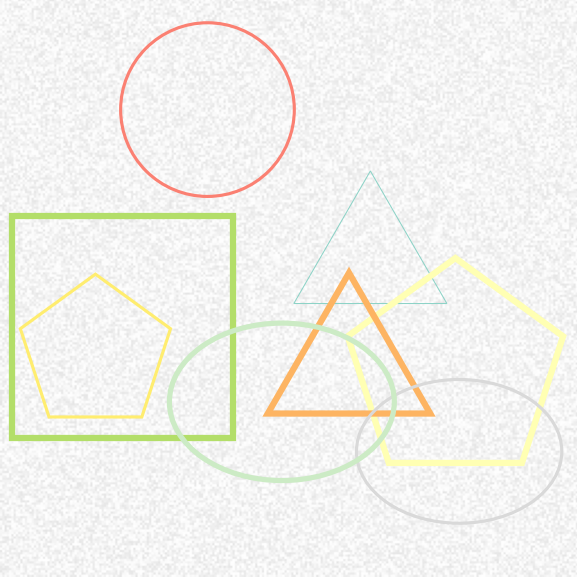[{"shape": "triangle", "thickness": 0.5, "radius": 0.76, "center": [0.641, 0.55]}, {"shape": "pentagon", "thickness": 3, "radius": 0.98, "center": [0.789, 0.356]}, {"shape": "circle", "thickness": 1.5, "radius": 0.75, "center": [0.359, 0.809]}, {"shape": "triangle", "thickness": 3, "radius": 0.81, "center": [0.604, 0.364]}, {"shape": "square", "thickness": 3, "radius": 0.96, "center": [0.212, 0.433]}, {"shape": "oval", "thickness": 1.5, "radius": 0.89, "center": [0.795, 0.218]}, {"shape": "oval", "thickness": 2.5, "radius": 0.97, "center": [0.488, 0.303]}, {"shape": "pentagon", "thickness": 1.5, "radius": 0.68, "center": [0.165, 0.388]}]